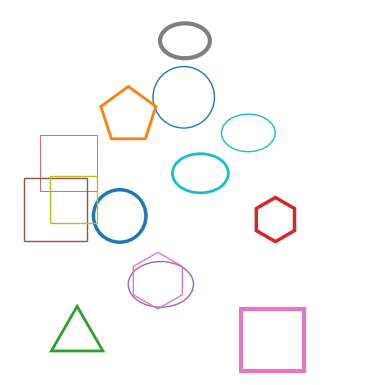[{"shape": "circle", "thickness": 2.5, "radius": 0.34, "center": [0.311, 0.439]}, {"shape": "circle", "thickness": 1, "radius": 0.4, "center": [0.477, 0.747]}, {"shape": "pentagon", "thickness": 2, "radius": 0.38, "center": [0.333, 0.7]}, {"shape": "triangle", "thickness": 2, "radius": 0.39, "center": [0.2, 0.127]}, {"shape": "hexagon", "thickness": 2.5, "radius": 0.29, "center": [0.715, 0.43]}, {"shape": "square", "thickness": 0.5, "radius": 0.37, "center": [0.178, 0.577]}, {"shape": "oval", "thickness": 1, "radius": 0.42, "center": [0.418, 0.261]}, {"shape": "square", "thickness": 1, "radius": 0.41, "center": [0.144, 0.456]}, {"shape": "hexagon", "thickness": 1, "radius": 0.37, "center": [0.41, 0.271]}, {"shape": "square", "thickness": 3, "radius": 0.4, "center": [0.708, 0.116]}, {"shape": "oval", "thickness": 3, "radius": 0.32, "center": [0.48, 0.894]}, {"shape": "square", "thickness": 1, "radius": 0.31, "center": [0.19, 0.482]}, {"shape": "oval", "thickness": 1, "radius": 0.35, "center": [0.645, 0.655]}, {"shape": "oval", "thickness": 2, "radius": 0.36, "center": [0.52, 0.55]}]